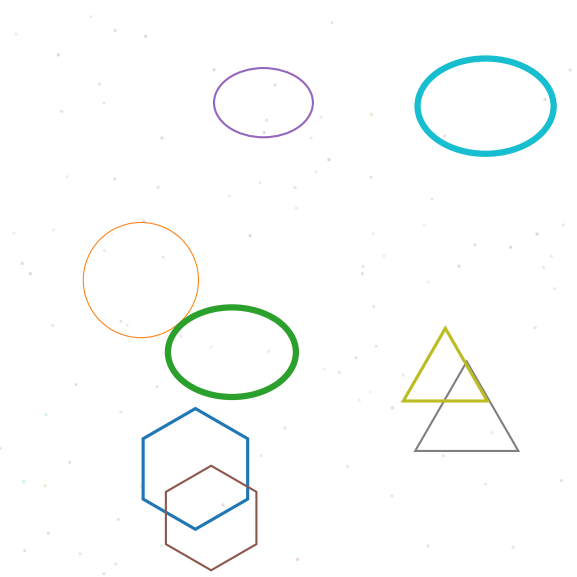[{"shape": "hexagon", "thickness": 1.5, "radius": 0.52, "center": [0.338, 0.187]}, {"shape": "circle", "thickness": 0.5, "radius": 0.5, "center": [0.244, 0.514]}, {"shape": "oval", "thickness": 3, "radius": 0.55, "center": [0.402, 0.389]}, {"shape": "oval", "thickness": 1, "radius": 0.43, "center": [0.456, 0.821]}, {"shape": "hexagon", "thickness": 1, "radius": 0.45, "center": [0.366, 0.102]}, {"shape": "triangle", "thickness": 1, "radius": 0.52, "center": [0.808, 0.27]}, {"shape": "triangle", "thickness": 1.5, "radius": 0.42, "center": [0.771, 0.347]}, {"shape": "oval", "thickness": 3, "radius": 0.59, "center": [0.841, 0.815]}]